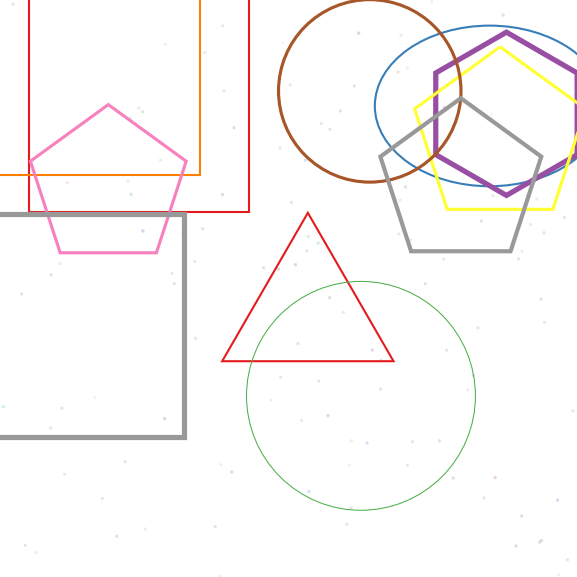[{"shape": "square", "thickness": 1, "radius": 0.95, "center": [0.24, 0.822]}, {"shape": "triangle", "thickness": 1, "radius": 0.86, "center": [0.533, 0.459]}, {"shape": "oval", "thickness": 1, "radius": 0.99, "center": [0.848, 0.816]}, {"shape": "circle", "thickness": 0.5, "radius": 0.99, "center": [0.625, 0.314]}, {"shape": "hexagon", "thickness": 2.5, "radius": 0.71, "center": [0.877, 0.802]}, {"shape": "square", "thickness": 1, "radius": 0.98, "center": [0.149, 0.892]}, {"shape": "pentagon", "thickness": 1.5, "radius": 0.78, "center": [0.866, 0.762]}, {"shape": "circle", "thickness": 1.5, "radius": 0.79, "center": [0.64, 0.842]}, {"shape": "pentagon", "thickness": 1.5, "radius": 0.71, "center": [0.188, 0.676]}, {"shape": "square", "thickness": 2.5, "radius": 0.96, "center": [0.125, 0.435]}, {"shape": "pentagon", "thickness": 2, "radius": 0.73, "center": [0.798, 0.683]}]